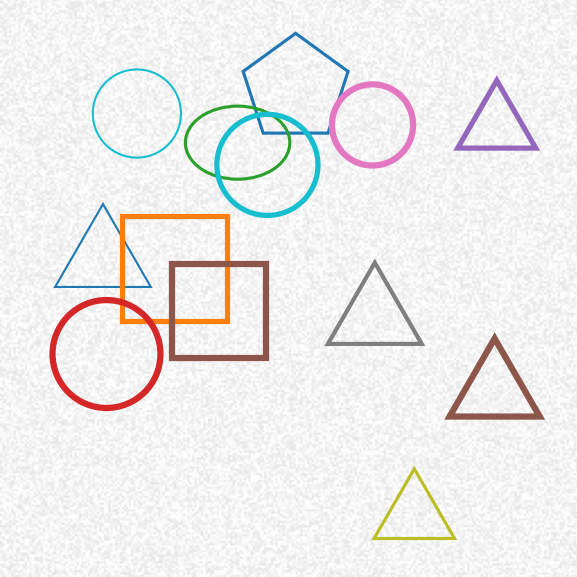[{"shape": "pentagon", "thickness": 1.5, "radius": 0.48, "center": [0.512, 0.846]}, {"shape": "triangle", "thickness": 1, "radius": 0.48, "center": [0.178, 0.55]}, {"shape": "square", "thickness": 2.5, "radius": 0.45, "center": [0.302, 0.534]}, {"shape": "oval", "thickness": 1.5, "radius": 0.45, "center": [0.411, 0.752]}, {"shape": "circle", "thickness": 3, "radius": 0.47, "center": [0.184, 0.386]}, {"shape": "triangle", "thickness": 2.5, "radius": 0.39, "center": [0.86, 0.782]}, {"shape": "triangle", "thickness": 3, "radius": 0.45, "center": [0.857, 0.323]}, {"shape": "square", "thickness": 3, "radius": 0.41, "center": [0.38, 0.461]}, {"shape": "circle", "thickness": 3, "radius": 0.35, "center": [0.645, 0.783]}, {"shape": "triangle", "thickness": 2, "radius": 0.47, "center": [0.649, 0.451]}, {"shape": "triangle", "thickness": 1.5, "radius": 0.4, "center": [0.717, 0.107]}, {"shape": "circle", "thickness": 1, "radius": 0.38, "center": [0.237, 0.803]}, {"shape": "circle", "thickness": 2.5, "radius": 0.44, "center": [0.463, 0.714]}]